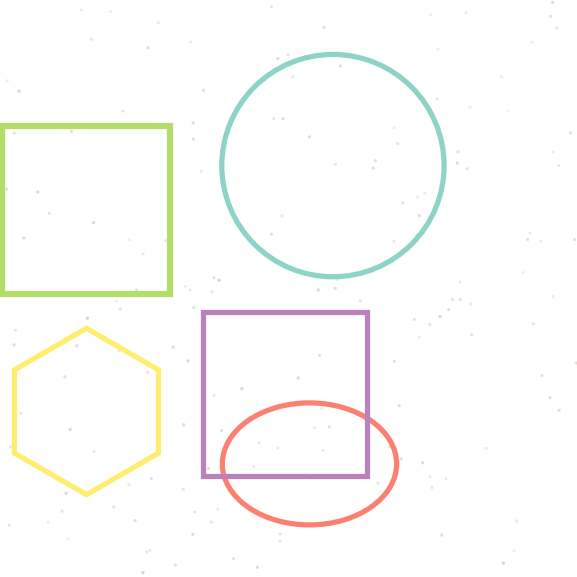[{"shape": "circle", "thickness": 2.5, "radius": 0.96, "center": [0.577, 0.712]}, {"shape": "oval", "thickness": 2.5, "radius": 0.75, "center": [0.536, 0.196]}, {"shape": "square", "thickness": 3, "radius": 0.73, "center": [0.149, 0.636]}, {"shape": "square", "thickness": 2.5, "radius": 0.71, "center": [0.494, 0.317]}, {"shape": "hexagon", "thickness": 2.5, "radius": 0.72, "center": [0.15, 0.287]}]